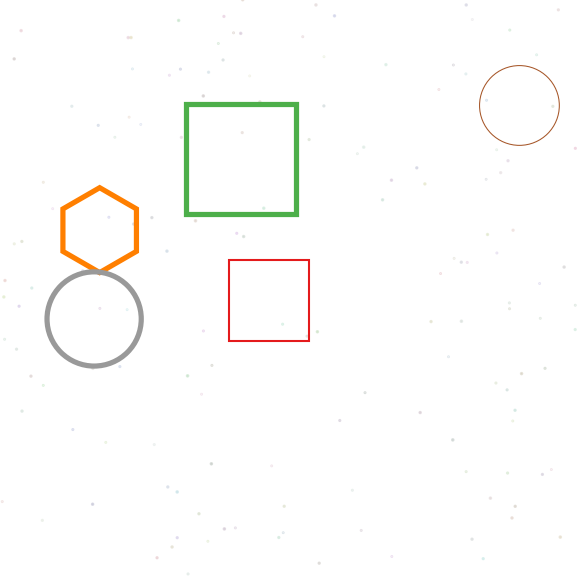[{"shape": "square", "thickness": 1, "radius": 0.35, "center": [0.466, 0.479]}, {"shape": "square", "thickness": 2.5, "radius": 0.48, "center": [0.417, 0.724]}, {"shape": "hexagon", "thickness": 2.5, "radius": 0.37, "center": [0.173, 0.601]}, {"shape": "circle", "thickness": 0.5, "radius": 0.35, "center": [0.899, 0.816]}, {"shape": "circle", "thickness": 2.5, "radius": 0.41, "center": [0.163, 0.447]}]